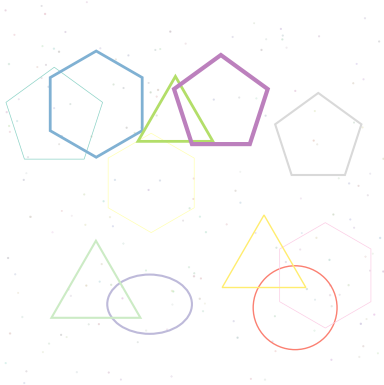[{"shape": "pentagon", "thickness": 0.5, "radius": 0.66, "center": [0.141, 0.693]}, {"shape": "hexagon", "thickness": 0.5, "radius": 0.65, "center": [0.393, 0.525]}, {"shape": "oval", "thickness": 1.5, "radius": 0.55, "center": [0.389, 0.21]}, {"shape": "circle", "thickness": 1, "radius": 0.54, "center": [0.767, 0.201]}, {"shape": "hexagon", "thickness": 2, "radius": 0.69, "center": [0.25, 0.73]}, {"shape": "triangle", "thickness": 2, "radius": 0.56, "center": [0.456, 0.689]}, {"shape": "hexagon", "thickness": 0.5, "radius": 0.68, "center": [0.845, 0.285]}, {"shape": "pentagon", "thickness": 1.5, "radius": 0.59, "center": [0.827, 0.641]}, {"shape": "pentagon", "thickness": 3, "radius": 0.64, "center": [0.574, 0.729]}, {"shape": "triangle", "thickness": 1.5, "radius": 0.67, "center": [0.249, 0.241]}, {"shape": "triangle", "thickness": 1, "radius": 0.63, "center": [0.686, 0.316]}]